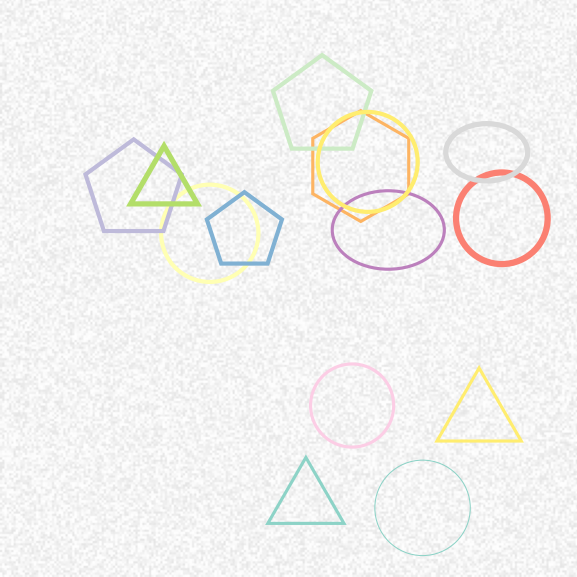[{"shape": "circle", "thickness": 0.5, "radius": 0.41, "center": [0.732, 0.12]}, {"shape": "triangle", "thickness": 1.5, "radius": 0.38, "center": [0.53, 0.131]}, {"shape": "circle", "thickness": 2, "radius": 0.42, "center": [0.363, 0.595]}, {"shape": "pentagon", "thickness": 2, "radius": 0.44, "center": [0.231, 0.67]}, {"shape": "circle", "thickness": 3, "radius": 0.4, "center": [0.869, 0.621]}, {"shape": "pentagon", "thickness": 2, "radius": 0.34, "center": [0.423, 0.598]}, {"shape": "hexagon", "thickness": 1.5, "radius": 0.48, "center": [0.625, 0.712]}, {"shape": "triangle", "thickness": 2.5, "radius": 0.33, "center": [0.284, 0.68]}, {"shape": "circle", "thickness": 1.5, "radius": 0.36, "center": [0.61, 0.297]}, {"shape": "oval", "thickness": 2.5, "radius": 0.35, "center": [0.843, 0.735]}, {"shape": "oval", "thickness": 1.5, "radius": 0.49, "center": [0.672, 0.601]}, {"shape": "pentagon", "thickness": 2, "radius": 0.45, "center": [0.558, 0.814]}, {"shape": "triangle", "thickness": 1.5, "radius": 0.42, "center": [0.83, 0.278]}, {"shape": "circle", "thickness": 2, "radius": 0.43, "center": [0.637, 0.719]}]